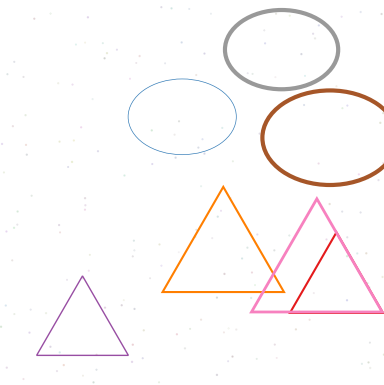[{"shape": "triangle", "thickness": 1.5, "radius": 0.7, "center": [0.874, 0.257]}, {"shape": "oval", "thickness": 0.5, "radius": 0.7, "center": [0.473, 0.697]}, {"shape": "triangle", "thickness": 1, "radius": 0.69, "center": [0.214, 0.146]}, {"shape": "triangle", "thickness": 1.5, "radius": 0.91, "center": [0.58, 0.332]}, {"shape": "oval", "thickness": 3, "radius": 0.88, "center": [0.857, 0.642]}, {"shape": "triangle", "thickness": 2, "radius": 0.98, "center": [0.823, 0.288]}, {"shape": "oval", "thickness": 3, "radius": 0.74, "center": [0.731, 0.871]}]